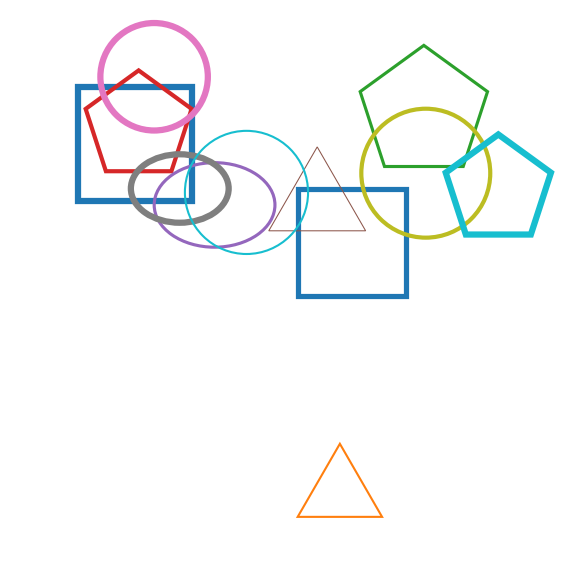[{"shape": "square", "thickness": 2.5, "radius": 0.46, "center": [0.609, 0.579]}, {"shape": "square", "thickness": 3, "radius": 0.49, "center": [0.234, 0.749]}, {"shape": "triangle", "thickness": 1, "radius": 0.42, "center": [0.589, 0.146]}, {"shape": "pentagon", "thickness": 1.5, "radius": 0.58, "center": [0.734, 0.805]}, {"shape": "pentagon", "thickness": 2, "radius": 0.48, "center": [0.24, 0.781]}, {"shape": "oval", "thickness": 1.5, "radius": 0.52, "center": [0.372, 0.644]}, {"shape": "triangle", "thickness": 0.5, "radius": 0.48, "center": [0.549, 0.648]}, {"shape": "circle", "thickness": 3, "radius": 0.47, "center": [0.267, 0.866]}, {"shape": "oval", "thickness": 3, "radius": 0.42, "center": [0.311, 0.673]}, {"shape": "circle", "thickness": 2, "radius": 0.56, "center": [0.737, 0.699]}, {"shape": "pentagon", "thickness": 3, "radius": 0.48, "center": [0.863, 0.671]}, {"shape": "circle", "thickness": 1, "radius": 0.53, "center": [0.427, 0.666]}]